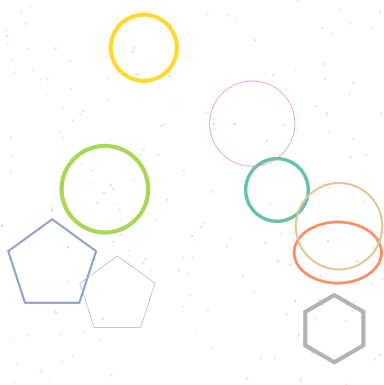[{"shape": "circle", "thickness": 2.5, "radius": 0.41, "center": [0.719, 0.507]}, {"shape": "oval", "thickness": 2, "radius": 0.57, "center": [0.877, 0.344]}, {"shape": "pentagon", "thickness": 1.5, "radius": 0.6, "center": [0.136, 0.311]}, {"shape": "circle", "thickness": 0.5, "radius": 0.55, "center": [0.655, 0.679]}, {"shape": "circle", "thickness": 3, "radius": 0.56, "center": [0.272, 0.509]}, {"shape": "circle", "thickness": 3, "radius": 0.43, "center": [0.374, 0.876]}, {"shape": "circle", "thickness": 1.5, "radius": 0.56, "center": [0.881, 0.412]}, {"shape": "pentagon", "thickness": 0.5, "radius": 0.51, "center": [0.305, 0.233]}, {"shape": "hexagon", "thickness": 3, "radius": 0.44, "center": [0.868, 0.146]}]